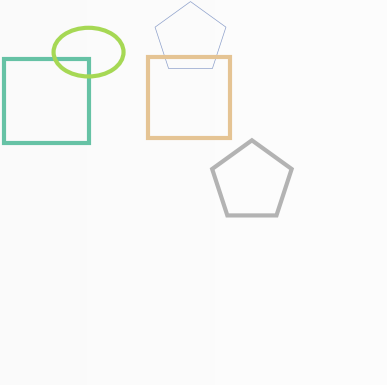[{"shape": "square", "thickness": 3, "radius": 0.55, "center": [0.119, 0.737]}, {"shape": "pentagon", "thickness": 0.5, "radius": 0.48, "center": [0.492, 0.9]}, {"shape": "oval", "thickness": 3, "radius": 0.45, "center": [0.229, 0.865]}, {"shape": "square", "thickness": 3, "radius": 0.53, "center": [0.488, 0.748]}, {"shape": "pentagon", "thickness": 3, "radius": 0.54, "center": [0.65, 0.528]}]